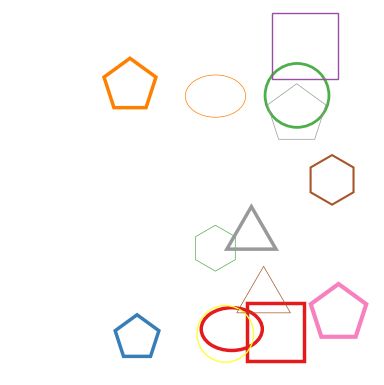[{"shape": "oval", "thickness": 2.5, "radius": 0.4, "center": [0.602, 0.145]}, {"shape": "square", "thickness": 2.5, "radius": 0.37, "center": [0.715, 0.138]}, {"shape": "pentagon", "thickness": 2.5, "radius": 0.3, "center": [0.356, 0.123]}, {"shape": "hexagon", "thickness": 0.5, "radius": 0.3, "center": [0.56, 0.355]}, {"shape": "circle", "thickness": 2, "radius": 0.41, "center": [0.771, 0.752]}, {"shape": "square", "thickness": 1, "radius": 0.43, "center": [0.792, 0.881]}, {"shape": "oval", "thickness": 0.5, "radius": 0.39, "center": [0.56, 0.75]}, {"shape": "pentagon", "thickness": 2.5, "radius": 0.35, "center": [0.338, 0.778]}, {"shape": "circle", "thickness": 1, "radius": 0.37, "center": [0.585, 0.133]}, {"shape": "hexagon", "thickness": 1.5, "radius": 0.32, "center": [0.862, 0.533]}, {"shape": "triangle", "thickness": 0.5, "radius": 0.4, "center": [0.685, 0.228]}, {"shape": "pentagon", "thickness": 3, "radius": 0.38, "center": [0.879, 0.187]}, {"shape": "pentagon", "thickness": 0.5, "radius": 0.4, "center": [0.771, 0.703]}, {"shape": "triangle", "thickness": 2.5, "radius": 0.37, "center": [0.653, 0.39]}]